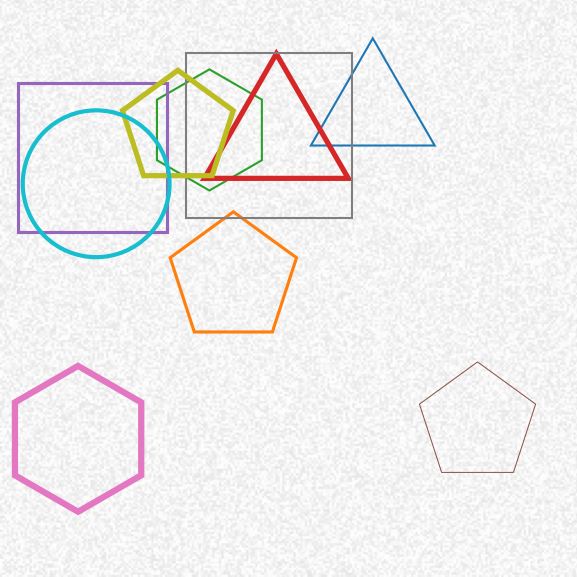[{"shape": "triangle", "thickness": 1, "radius": 0.62, "center": [0.646, 0.809]}, {"shape": "pentagon", "thickness": 1.5, "radius": 0.58, "center": [0.404, 0.517]}, {"shape": "hexagon", "thickness": 1, "radius": 0.52, "center": [0.363, 0.774]}, {"shape": "triangle", "thickness": 2.5, "radius": 0.72, "center": [0.479, 0.762]}, {"shape": "square", "thickness": 1.5, "radius": 0.64, "center": [0.16, 0.726]}, {"shape": "pentagon", "thickness": 0.5, "radius": 0.53, "center": [0.827, 0.267]}, {"shape": "hexagon", "thickness": 3, "radius": 0.63, "center": [0.135, 0.239]}, {"shape": "square", "thickness": 1, "radius": 0.72, "center": [0.466, 0.765]}, {"shape": "pentagon", "thickness": 2.5, "radius": 0.5, "center": [0.308, 0.777]}, {"shape": "circle", "thickness": 2, "radius": 0.64, "center": [0.167, 0.681]}]